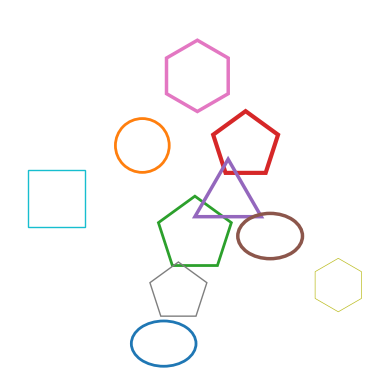[{"shape": "oval", "thickness": 2, "radius": 0.42, "center": [0.425, 0.107]}, {"shape": "circle", "thickness": 2, "radius": 0.35, "center": [0.37, 0.622]}, {"shape": "pentagon", "thickness": 2, "radius": 0.5, "center": [0.506, 0.391]}, {"shape": "pentagon", "thickness": 3, "radius": 0.44, "center": [0.638, 0.623]}, {"shape": "triangle", "thickness": 2.5, "radius": 0.5, "center": [0.593, 0.487]}, {"shape": "oval", "thickness": 2.5, "radius": 0.42, "center": [0.702, 0.387]}, {"shape": "hexagon", "thickness": 2.5, "radius": 0.46, "center": [0.513, 0.803]}, {"shape": "pentagon", "thickness": 1, "radius": 0.39, "center": [0.463, 0.242]}, {"shape": "hexagon", "thickness": 0.5, "radius": 0.35, "center": [0.879, 0.26]}, {"shape": "square", "thickness": 1, "radius": 0.37, "center": [0.147, 0.484]}]